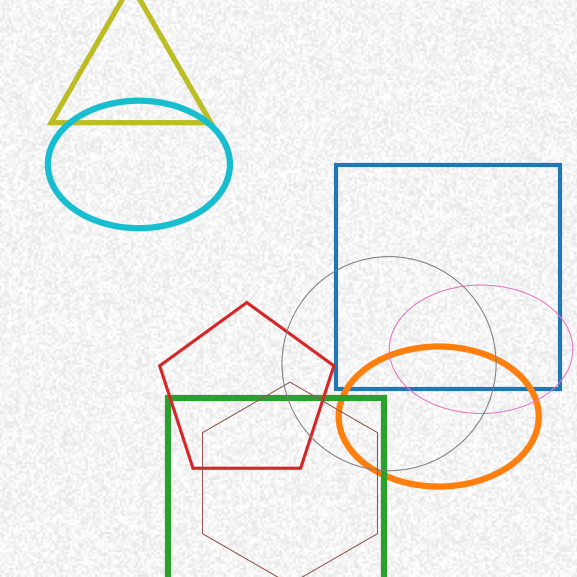[{"shape": "square", "thickness": 2, "radius": 0.97, "center": [0.775, 0.52]}, {"shape": "oval", "thickness": 3, "radius": 0.87, "center": [0.76, 0.278]}, {"shape": "square", "thickness": 3, "radius": 0.94, "center": [0.478, 0.122]}, {"shape": "pentagon", "thickness": 1.5, "radius": 0.79, "center": [0.427, 0.317]}, {"shape": "hexagon", "thickness": 0.5, "radius": 0.87, "center": [0.502, 0.162]}, {"shape": "oval", "thickness": 0.5, "radius": 0.79, "center": [0.833, 0.394]}, {"shape": "circle", "thickness": 0.5, "radius": 0.93, "center": [0.674, 0.369]}, {"shape": "triangle", "thickness": 2.5, "radius": 0.8, "center": [0.227, 0.867]}, {"shape": "oval", "thickness": 3, "radius": 0.79, "center": [0.241, 0.714]}]